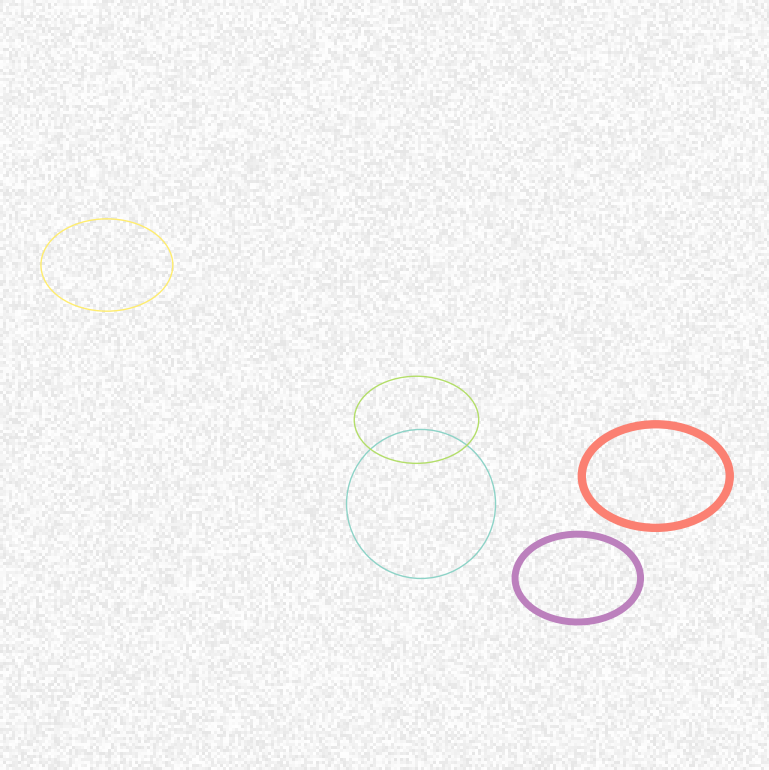[{"shape": "circle", "thickness": 0.5, "radius": 0.48, "center": [0.547, 0.346]}, {"shape": "oval", "thickness": 3, "radius": 0.48, "center": [0.852, 0.382]}, {"shape": "oval", "thickness": 0.5, "radius": 0.4, "center": [0.541, 0.455]}, {"shape": "oval", "thickness": 2.5, "radius": 0.41, "center": [0.75, 0.249]}, {"shape": "oval", "thickness": 0.5, "radius": 0.43, "center": [0.139, 0.656]}]